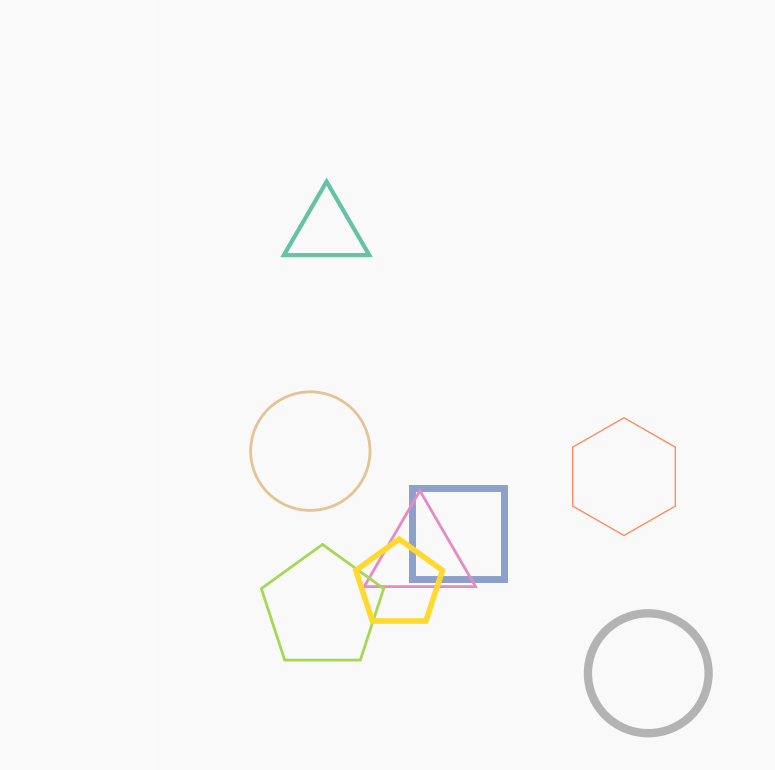[{"shape": "triangle", "thickness": 1.5, "radius": 0.32, "center": [0.421, 0.7]}, {"shape": "hexagon", "thickness": 0.5, "radius": 0.38, "center": [0.805, 0.381]}, {"shape": "square", "thickness": 2.5, "radius": 0.3, "center": [0.591, 0.308]}, {"shape": "triangle", "thickness": 1, "radius": 0.42, "center": [0.542, 0.28]}, {"shape": "pentagon", "thickness": 1, "radius": 0.41, "center": [0.416, 0.21]}, {"shape": "pentagon", "thickness": 2, "radius": 0.29, "center": [0.515, 0.241]}, {"shape": "circle", "thickness": 1, "radius": 0.39, "center": [0.4, 0.414]}, {"shape": "circle", "thickness": 3, "radius": 0.39, "center": [0.836, 0.126]}]